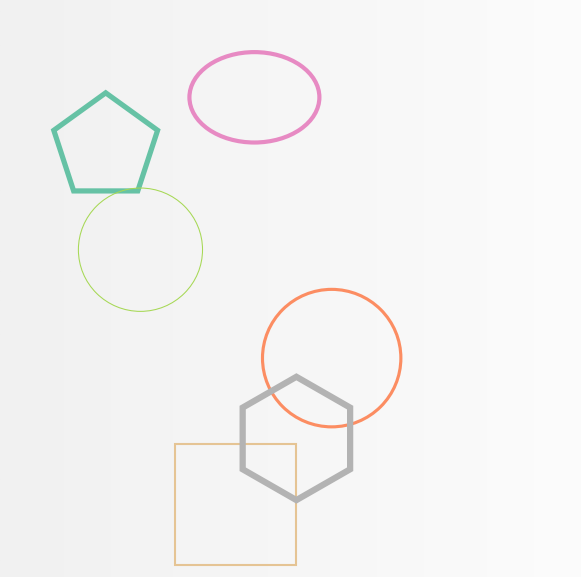[{"shape": "pentagon", "thickness": 2.5, "radius": 0.47, "center": [0.182, 0.744]}, {"shape": "circle", "thickness": 1.5, "radius": 0.6, "center": [0.571, 0.379]}, {"shape": "oval", "thickness": 2, "radius": 0.56, "center": [0.438, 0.831]}, {"shape": "circle", "thickness": 0.5, "radius": 0.53, "center": [0.242, 0.567]}, {"shape": "square", "thickness": 1, "radius": 0.52, "center": [0.405, 0.126]}, {"shape": "hexagon", "thickness": 3, "radius": 0.53, "center": [0.51, 0.24]}]